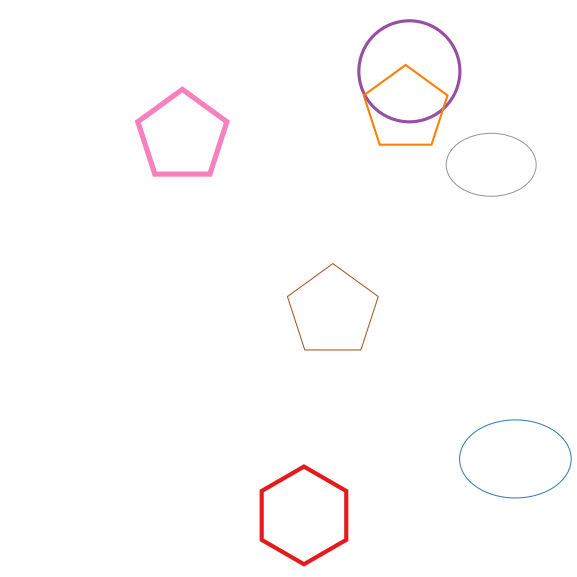[{"shape": "hexagon", "thickness": 2, "radius": 0.42, "center": [0.526, 0.107]}, {"shape": "oval", "thickness": 0.5, "radius": 0.48, "center": [0.892, 0.204]}, {"shape": "circle", "thickness": 1.5, "radius": 0.44, "center": [0.709, 0.876]}, {"shape": "pentagon", "thickness": 1, "radius": 0.38, "center": [0.702, 0.81]}, {"shape": "pentagon", "thickness": 0.5, "radius": 0.41, "center": [0.576, 0.46]}, {"shape": "pentagon", "thickness": 2.5, "radius": 0.41, "center": [0.316, 0.763]}, {"shape": "oval", "thickness": 0.5, "radius": 0.39, "center": [0.851, 0.714]}]